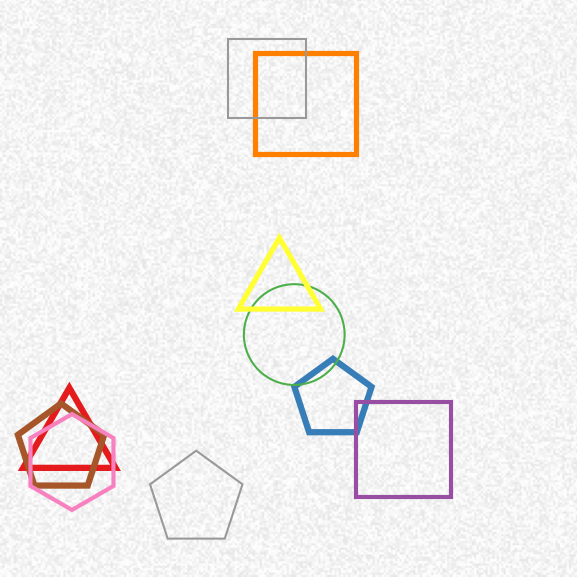[{"shape": "triangle", "thickness": 3, "radius": 0.46, "center": [0.12, 0.235]}, {"shape": "pentagon", "thickness": 3, "radius": 0.35, "center": [0.577, 0.308]}, {"shape": "circle", "thickness": 1, "radius": 0.44, "center": [0.51, 0.42]}, {"shape": "square", "thickness": 2, "radius": 0.41, "center": [0.699, 0.221]}, {"shape": "square", "thickness": 2.5, "radius": 0.44, "center": [0.528, 0.819]}, {"shape": "triangle", "thickness": 2.5, "radius": 0.41, "center": [0.484, 0.505]}, {"shape": "pentagon", "thickness": 3, "radius": 0.39, "center": [0.106, 0.222]}, {"shape": "hexagon", "thickness": 2, "radius": 0.41, "center": [0.125, 0.199]}, {"shape": "square", "thickness": 1, "radius": 0.34, "center": [0.462, 0.863]}, {"shape": "pentagon", "thickness": 1, "radius": 0.42, "center": [0.34, 0.135]}]